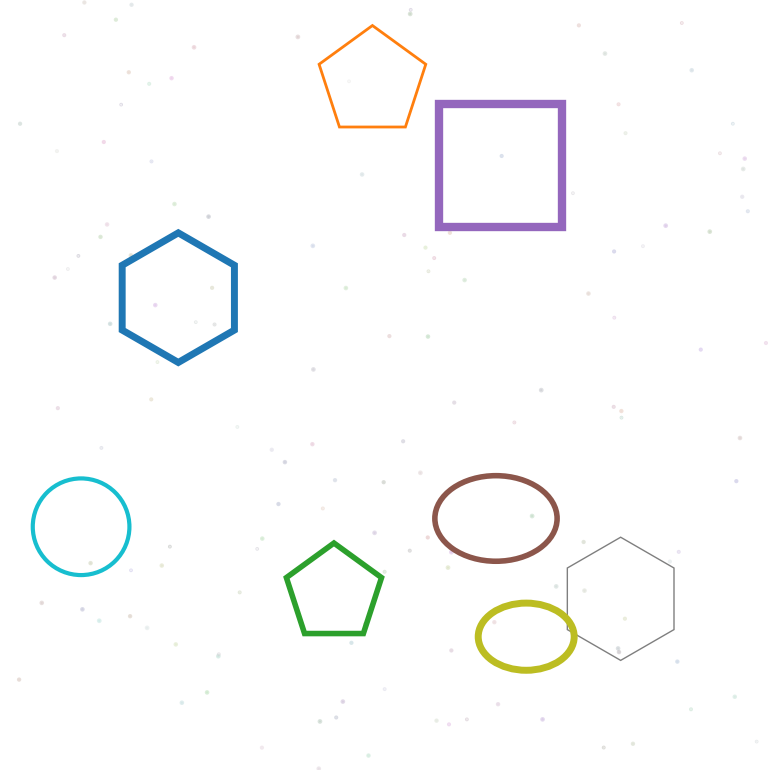[{"shape": "hexagon", "thickness": 2.5, "radius": 0.42, "center": [0.232, 0.613]}, {"shape": "pentagon", "thickness": 1, "radius": 0.36, "center": [0.484, 0.894]}, {"shape": "pentagon", "thickness": 2, "radius": 0.32, "center": [0.434, 0.23]}, {"shape": "square", "thickness": 3, "radius": 0.4, "center": [0.65, 0.785]}, {"shape": "oval", "thickness": 2, "radius": 0.4, "center": [0.644, 0.327]}, {"shape": "hexagon", "thickness": 0.5, "radius": 0.4, "center": [0.806, 0.222]}, {"shape": "oval", "thickness": 2.5, "radius": 0.31, "center": [0.683, 0.173]}, {"shape": "circle", "thickness": 1.5, "radius": 0.31, "center": [0.105, 0.316]}]